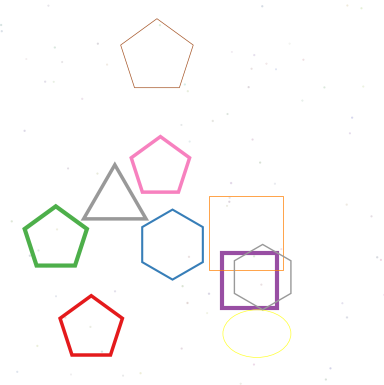[{"shape": "pentagon", "thickness": 2.5, "radius": 0.43, "center": [0.237, 0.147]}, {"shape": "hexagon", "thickness": 1.5, "radius": 0.45, "center": [0.448, 0.365]}, {"shape": "pentagon", "thickness": 3, "radius": 0.43, "center": [0.145, 0.379]}, {"shape": "square", "thickness": 3, "radius": 0.36, "center": [0.648, 0.271]}, {"shape": "square", "thickness": 0.5, "radius": 0.48, "center": [0.638, 0.396]}, {"shape": "oval", "thickness": 0.5, "radius": 0.44, "center": [0.667, 0.133]}, {"shape": "pentagon", "thickness": 0.5, "radius": 0.5, "center": [0.408, 0.852]}, {"shape": "pentagon", "thickness": 2.5, "radius": 0.4, "center": [0.417, 0.565]}, {"shape": "triangle", "thickness": 2.5, "radius": 0.47, "center": [0.298, 0.478]}, {"shape": "hexagon", "thickness": 1, "radius": 0.42, "center": [0.682, 0.28]}]